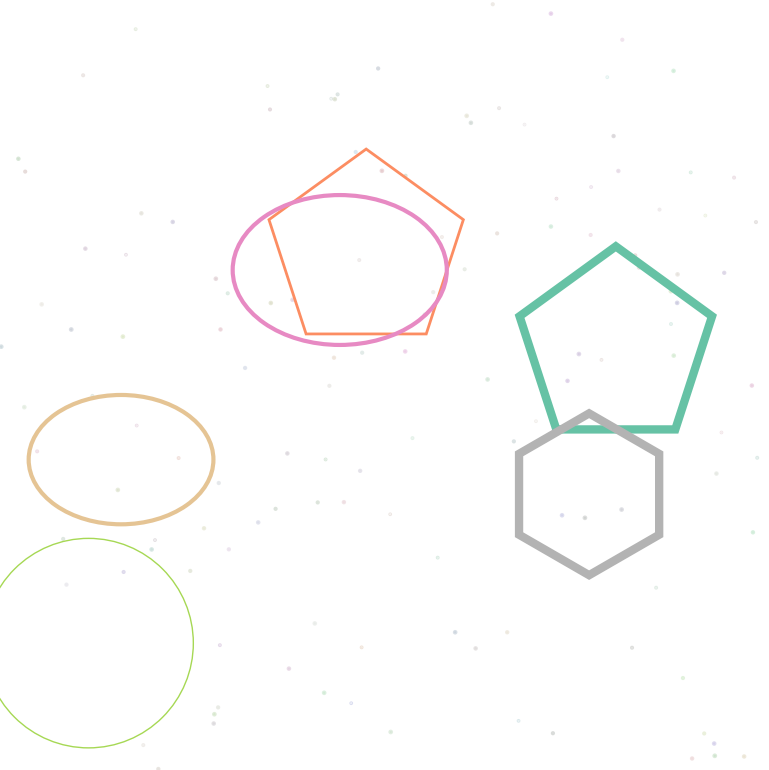[{"shape": "pentagon", "thickness": 3, "radius": 0.66, "center": [0.8, 0.549]}, {"shape": "pentagon", "thickness": 1, "radius": 0.66, "center": [0.476, 0.674]}, {"shape": "oval", "thickness": 1.5, "radius": 0.7, "center": [0.441, 0.649]}, {"shape": "circle", "thickness": 0.5, "radius": 0.68, "center": [0.115, 0.165]}, {"shape": "oval", "thickness": 1.5, "radius": 0.6, "center": [0.157, 0.403]}, {"shape": "hexagon", "thickness": 3, "radius": 0.53, "center": [0.765, 0.358]}]